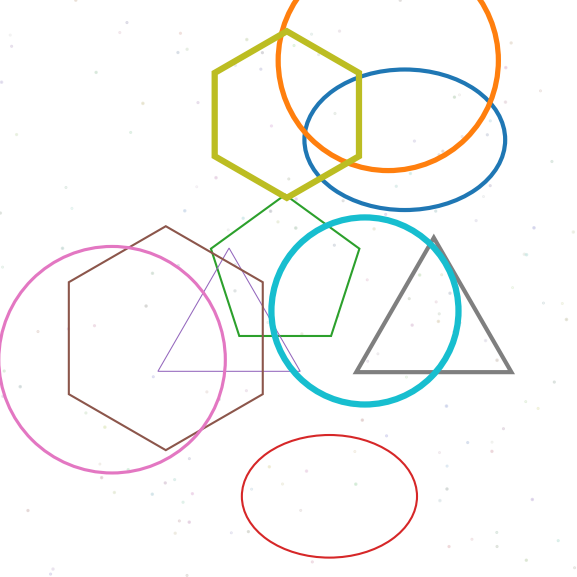[{"shape": "oval", "thickness": 2, "radius": 0.87, "center": [0.701, 0.757]}, {"shape": "circle", "thickness": 2.5, "radius": 0.95, "center": [0.672, 0.894]}, {"shape": "pentagon", "thickness": 1, "radius": 0.68, "center": [0.494, 0.527]}, {"shape": "oval", "thickness": 1, "radius": 0.76, "center": [0.57, 0.14]}, {"shape": "triangle", "thickness": 0.5, "radius": 0.71, "center": [0.397, 0.427]}, {"shape": "hexagon", "thickness": 1, "radius": 0.97, "center": [0.287, 0.414]}, {"shape": "circle", "thickness": 1.5, "radius": 0.98, "center": [0.194, 0.376]}, {"shape": "triangle", "thickness": 2, "radius": 0.78, "center": [0.751, 0.432]}, {"shape": "hexagon", "thickness": 3, "radius": 0.72, "center": [0.497, 0.801]}, {"shape": "circle", "thickness": 3, "radius": 0.81, "center": [0.632, 0.461]}]